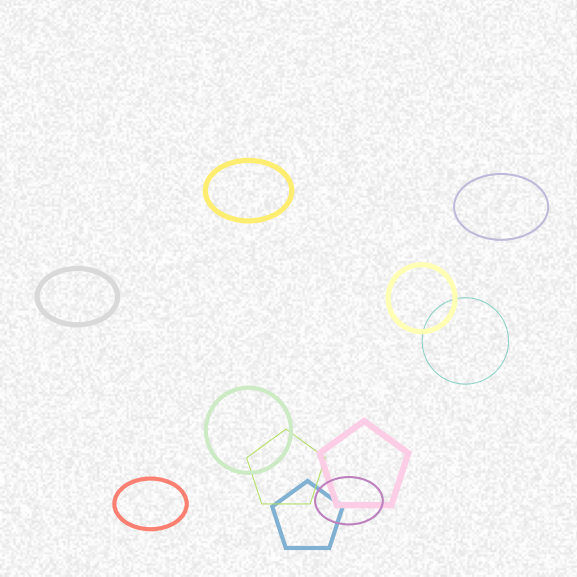[{"shape": "circle", "thickness": 0.5, "radius": 0.37, "center": [0.806, 0.409]}, {"shape": "circle", "thickness": 2.5, "radius": 0.29, "center": [0.73, 0.483]}, {"shape": "oval", "thickness": 1, "radius": 0.41, "center": [0.868, 0.641]}, {"shape": "oval", "thickness": 2, "radius": 0.31, "center": [0.261, 0.127]}, {"shape": "pentagon", "thickness": 2, "radius": 0.32, "center": [0.532, 0.102]}, {"shape": "pentagon", "thickness": 0.5, "radius": 0.36, "center": [0.495, 0.184]}, {"shape": "pentagon", "thickness": 3, "radius": 0.4, "center": [0.63, 0.19]}, {"shape": "oval", "thickness": 2.5, "radius": 0.35, "center": [0.134, 0.486]}, {"shape": "oval", "thickness": 1, "radius": 0.29, "center": [0.604, 0.132]}, {"shape": "circle", "thickness": 2, "radius": 0.37, "center": [0.43, 0.254]}, {"shape": "oval", "thickness": 2.5, "radius": 0.37, "center": [0.43, 0.669]}]